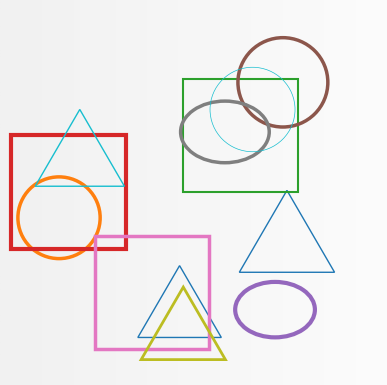[{"shape": "triangle", "thickness": 1, "radius": 0.71, "center": [0.74, 0.364]}, {"shape": "triangle", "thickness": 1, "radius": 0.62, "center": [0.463, 0.186]}, {"shape": "circle", "thickness": 2.5, "radius": 0.53, "center": [0.152, 0.434]}, {"shape": "square", "thickness": 1.5, "radius": 0.74, "center": [0.62, 0.648]}, {"shape": "square", "thickness": 3, "radius": 0.74, "center": [0.177, 0.501]}, {"shape": "oval", "thickness": 3, "radius": 0.51, "center": [0.71, 0.196]}, {"shape": "circle", "thickness": 2.5, "radius": 0.58, "center": [0.73, 0.786]}, {"shape": "square", "thickness": 2.5, "radius": 0.74, "center": [0.392, 0.24]}, {"shape": "oval", "thickness": 2.5, "radius": 0.57, "center": [0.58, 0.657]}, {"shape": "triangle", "thickness": 2, "radius": 0.63, "center": [0.473, 0.129]}, {"shape": "triangle", "thickness": 1, "radius": 0.66, "center": [0.206, 0.583]}, {"shape": "circle", "thickness": 0.5, "radius": 0.55, "center": [0.652, 0.716]}]